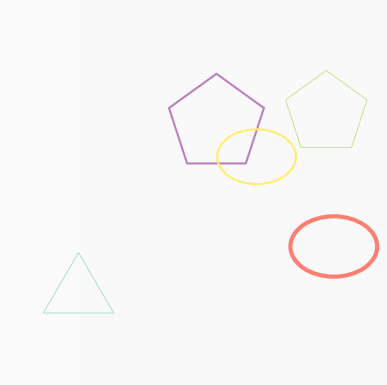[{"shape": "triangle", "thickness": 0.5, "radius": 0.52, "center": [0.203, 0.239]}, {"shape": "oval", "thickness": 3, "radius": 0.56, "center": [0.861, 0.36]}, {"shape": "pentagon", "thickness": 0.5, "radius": 0.55, "center": [0.842, 0.706]}, {"shape": "pentagon", "thickness": 1.5, "radius": 0.64, "center": [0.559, 0.68]}, {"shape": "oval", "thickness": 1.5, "radius": 0.51, "center": [0.662, 0.593]}]